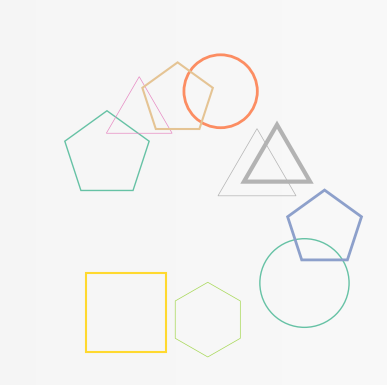[{"shape": "circle", "thickness": 1, "radius": 0.58, "center": [0.786, 0.265]}, {"shape": "pentagon", "thickness": 1, "radius": 0.57, "center": [0.276, 0.598]}, {"shape": "circle", "thickness": 2, "radius": 0.47, "center": [0.569, 0.763]}, {"shape": "pentagon", "thickness": 2, "radius": 0.5, "center": [0.838, 0.406]}, {"shape": "triangle", "thickness": 0.5, "radius": 0.49, "center": [0.359, 0.703]}, {"shape": "hexagon", "thickness": 0.5, "radius": 0.48, "center": [0.536, 0.17]}, {"shape": "square", "thickness": 1.5, "radius": 0.52, "center": [0.326, 0.189]}, {"shape": "pentagon", "thickness": 1.5, "radius": 0.48, "center": [0.458, 0.742]}, {"shape": "triangle", "thickness": 0.5, "radius": 0.58, "center": [0.663, 0.55]}, {"shape": "triangle", "thickness": 3, "radius": 0.49, "center": [0.715, 0.578]}]